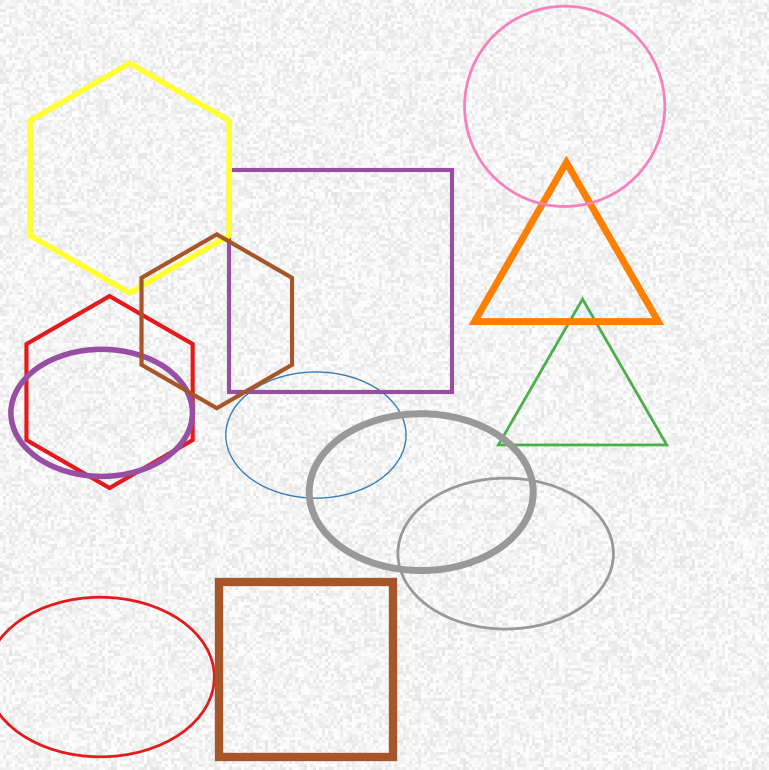[{"shape": "hexagon", "thickness": 1.5, "radius": 0.62, "center": [0.142, 0.491]}, {"shape": "oval", "thickness": 1, "radius": 0.74, "center": [0.13, 0.121]}, {"shape": "oval", "thickness": 0.5, "radius": 0.59, "center": [0.41, 0.435]}, {"shape": "triangle", "thickness": 1, "radius": 0.63, "center": [0.757, 0.485]}, {"shape": "square", "thickness": 1.5, "radius": 0.72, "center": [0.442, 0.635]}, {"shape": "oval", "thickness": 2, "radius": 0.59, "center": [0.132, 0.464]}, {"shape": "triangle", "thickness": 2.5, "radius": 0.69, "center": [0.736, 0.651]}, {"shape": "hexagon", "thickness": 2, "radius": 0.75, "center": [0.168, 0.769]}, {"shape": "square", "thickness": 3, "radius": 0.57, "center": [0.397, 0.13]}, {"shape": "hexagon", "thickness": 1.5, "radius": 0.56, "center": [0.282, 0.583]}, {"shape": "circle", "thickness": 1, "radius": 0.65, "center": [0.733, 0.862]}, {"shape": "oval", "thickness": 1, "radius": 0.7, "center": [0.657, 0.281]}, {"shape": "oval", "thickness": 2.5, "radius": 0.73, "center": [0.547, 0.361]}]